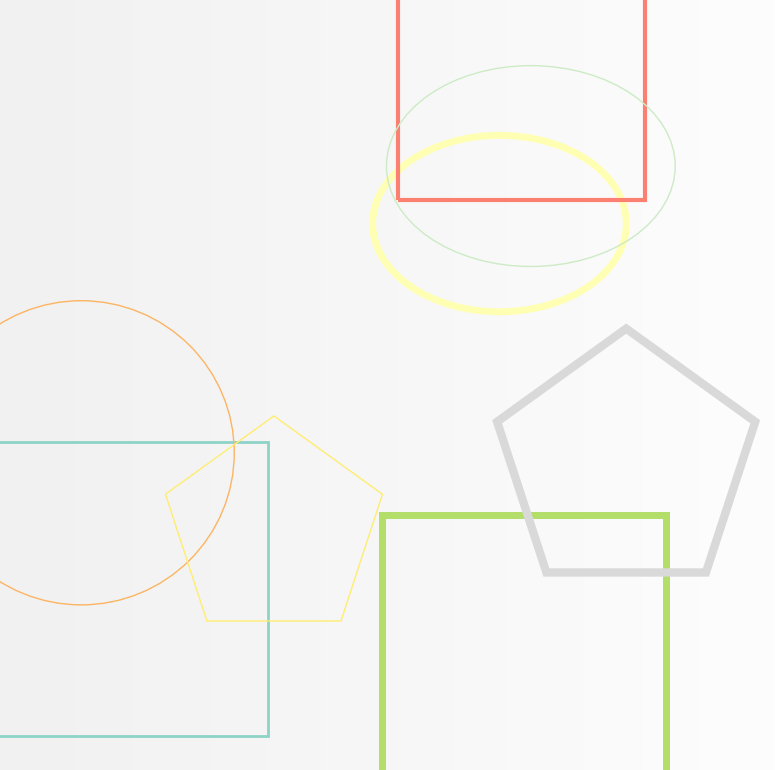[{"shape": "square", "thickness": 1, "radius": 0.95, "center": [0.155, 0.235]}, {"shape": "oval", "thickness": 2.5, "radius": 0.82, "center": [0.644, 0.71]}, {"shape": "square", "thickness": 1.5, "radius": 0.8, "center": [0.673, 0.9]}, {"shape": "circle", "thickness": 0.5, "radius": 0.99, "center": [0.105, 0.412]}, {"shape": "square", "thickness": 2.5, "radius": 0.92, "center": [0.676, 0.148]}, {"shape": "pentagon", "thickness": 3, "radius": 0.88, "center": [0.808, 0.398]}, {"shape": "oval", "thickness": 0.5, "radius": 0.93, "center": [0.685, 0.784]}, {"shape": "pentagon", "thickness": 0.5, "radius": 0.74, "center": [0.353, 0.313]}]